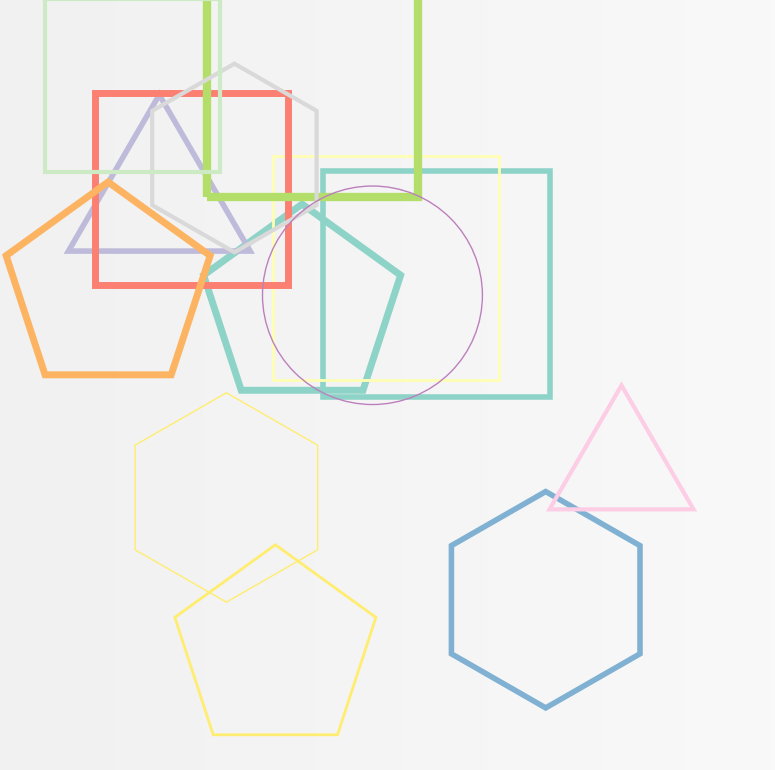[{"shape": "pentagon", "thickness": 2.5, "radius": 0.67, "center": [0.39, 0.601]}, {"shape": "square", "thickness": 2, "radius": 0.73, "center": [0.563, 0.631]}, {"shape": "square", "thickness": 1, "radius": 0.73, "center": [0.498, 0.651]}, {"shape": "triangle", "thickness": 2, "radius": 0.68, "center": [0.206, 0.742]}, {"shape": "square", "thickness": 2.5, "radius": 0.62, "center": [0.247, 0.755]}, {"shape": "hexagon", "thickness": 2, "radius": 0.7, "center": [0.704, 0.221]}, {"shape": "pentagon", "thickness": 2.5, "radius": 0.69, "center": [0.14, 0.625]}, {"shape": "square", "thickness": 3, "radius": 0.68, "center": [0.403, 0.88]}, {"shape": "triangle", "thickness": 1.5, "radius": 0.54, "center": [0.802, 0.392]}, {"shape": "hexagon", "thickness": 1.5, "radius": 0.61, "center": [0.302, 0.795]}, {"shape": "circle", "thickness": 0.5, "radius": 0.71, "center": [0.481, 0.617]}, {"shape": "square", "thickness": 1.5, "radius": 0.56, "center": [0.171, 0.889]}, {"shape": "pentagon", "thickness": 1, "radius": 0.68, "center": [0.355, 0.156]}, {"shape": "hexagon", "thickness": 0.5, "radius": 0.68, "center": [0.292, 0.354]}]